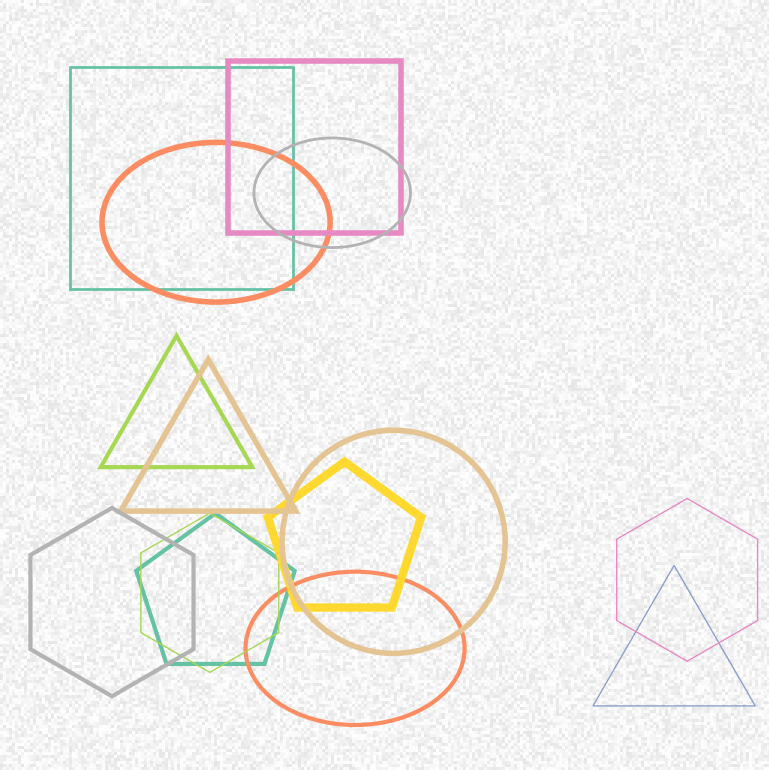[{"shape": "square", "thickness": 1, "radius": 0.72, "center": [0.236, 0.769]}, {"shape": "pentagon", "thickness": 1.5, "radius": 0.54, "center": [0.28, 0.225]}, {"shape": "oval", "thickness": 2, "radius": 0.74, "center": [0.281, 0.711]}, {"shape": "oval", "thickness": 1.5, "radius": 0.71, "center": [0.461, 0.158]}, {"shape": "triangle", "thickness": 0.5, "radius": 0.61, "center": [0.875, 0.144]}, {"shape": "hexagon", "thickness": 0.5, "radius": 0.53, "center": [0.892, 0.247]}, {"shape": "square", "thickness": 2, "radius": 0.56, "center": [0.408, 0.809]}, {"shape": "triangle", "thickness": 1.5, "radius": 0.57, "center": [0.229, 0.45]}, {"shape": "hexagon", "thickness": 0.5, "radius": 0.52, "center": [0.272, 0.23]}, {"shape": "pentagon", "thickness": 3, "radius": 0.52, "center": [0.447, 0.296]}, {"shape": "triangle", "thickness": 2, "radius": 0.66, "center": [0.27, 0.402]}, {"shape": "circle", "thickness": 2, "radius": 0.72, "center": [0.511, 0.296]}, {"shape": "oval", "thickness": 1, "radius": 0.51, "center": [0.431, 0.75]}, {"shape": "hexagon", "thickness": 1.5, "radius": 0.61, "center": [0.145, 0.218]}]